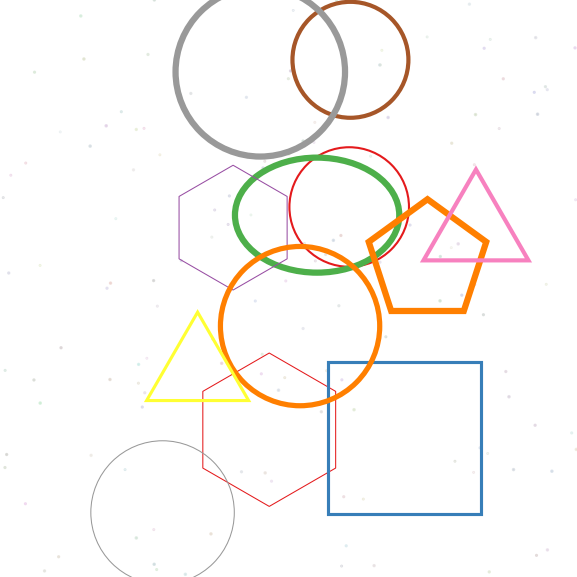[{"shape": "circle", "thickness": 1, "radius": 0.52, "center": [0.605, 0.641]}, {"shape": "hexagon", "thickness": 0.5, "radius": 0.66, "center": [0.466, 0.255]}, {"shape": "square", "thickness": 1.5, "radius": 0.66, "center": [0.7, 0.241]}, {"shape": "oval", "thickness": 3, "radius": 0.71, "center": [0.549, 0.627]}, {"shape": "hexagon", "thickness": 0.5, "radius": 0.54, "center": [0.404, 0.605]}, {"shape": "circle", "thickness": 2.5, "radius": 0.69, "center": [0.52, 0.434]}, {"shape": "pentagon", "thickness": 3, "radius": 0.53, "center": [0.74, 0.547]}, {"shape": "triangle", "thickness": 1.5, "radius": 0.51, "center": [0.342, 0.357]}, {"shape": "circle", "thickness": 2, "radius": 0.5, "center": [0.607, 0.896]}, {"shape": "triangle", "thickness": 2, "radius": 0.52, "center": [0.824, 0.601]}, {"shape": "circle", "thickness": 0.5, "radius": 0.62, "center": [0.281, 0.112]}, {"shape": "circle", "thickness": 3, "radius": 0.73, "center": [0.451, 0.875]}]